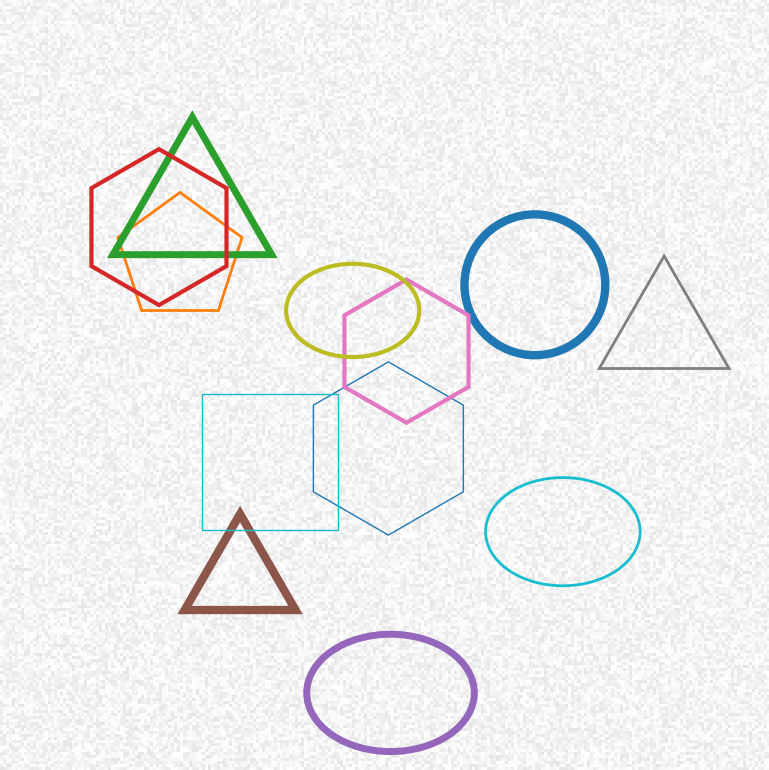[{"shape": "circle", "thickness": 3, "radius": 0.46, "center": [0.695, 0.63]}, {"shape": "hexagon", "thickness": 0.5, "radius": 0.56, "center": [0.504, 0.418]}, {"shape": "pentagon", "thickness": 1, "radius": 0.42, "center": [0.234, 0.665]}, {"shape": "triangle", "thickness": 2.5, "radius": 0.59, "center": [0.25, 0.729]}, {"shape": "hexagon", "thickness": 1.5, "radius": 0.51, "center": [0.206, 0.705]}, {"shape": "oval", "thickness": 2.5, "radius": 0.54, "center": [0.507, 0.1]}, {"shape": "triangle", "thickness": 3, "radius": 0.42, "center": [0.312, 0.249]}, {"shape": "hexagon", "thickness": 1.5, "radius": 0.47, "center": [0.528, 0.544]}, {"shape": "triangle", "thickness": 1, "radius": 0.49, "center": [0.863, 0.57]}, {"shape": "oval", "thickness": 1.5, "radius": 0.43, "center": [0.458, 0.597]}, {"shape": "square", "thickness": 0.5, "radius": 0.44, "center": [0.351, 0.4]}, {"shape": "oval", "thickness": 1, "radius": 0.5, "center": [0.731, 0.31]}]